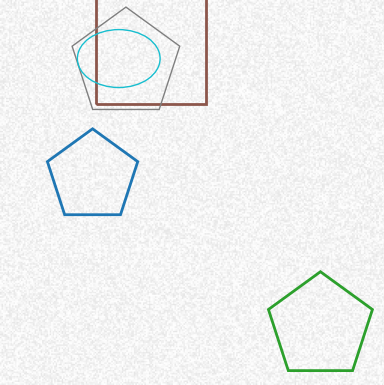[{"shape": "pentagon", "thickness": 2, "radius": 0.62, "center": [0.24, 0.542]}, {"shape": "pentagon", "thickness": 2, "radius": 0.71, "center": [0.832, 0.152]}, {"shape": "square", "thickness": 2, "radius": 0.71, "center": [0.392, 0.874]}, {"shape": "pentagon", "thickness": 1, "radius": 0.73, "center": [0.327, 0.835]}, {"shape": "oval", "thickness": 1, "radius": 0.54, "center": [0.308, 0.848]}]